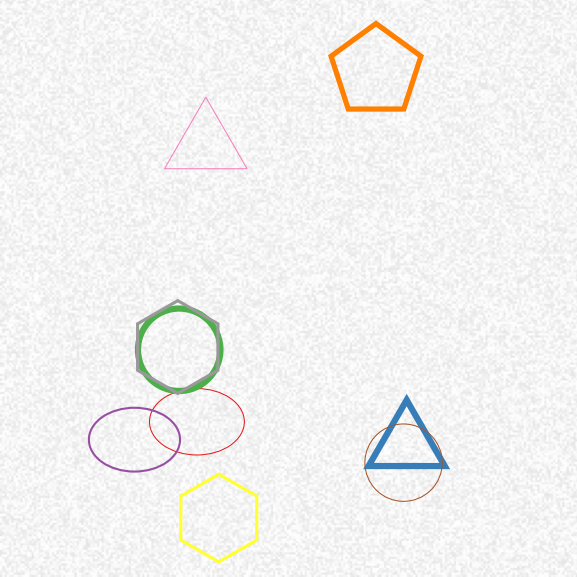[{"shape": "oval", "thickness": 0.5, "radius": 0.41, "center": [0.341, 0.269]}, {"shape": "triangle", "thickness": 3, "radius": 0.38, "center": [0.704, 0.23]}, {"shape": "circle", "thickness": 3, "radius": 0.36, "center": [0.31, 0.393]}, {"shape": "oval", "thickness": 1, "radius": 0.39, "center": [0.233, 0.238]}, {"shape": "pentagon", "thickness": 2.5, "radius": 0.41, "center": [0.651, 0.877]}, {"shape": "hexagon", "thickness": 1.5, "radius": 0.38, "center": [0.379, 0.102]}, {"shape": "circle", "thickness": 0.5, "radius": 0.33, "center": [0.699, 0.198]}, {"shape": "triangle", "thickness": 0.5, "radius": 0.41, "center": [0.356, 0.748]}, {"shape": "hexagon", "thickness": 1.5, "radius": 0.4, "center": [0.308, 0.398]}]